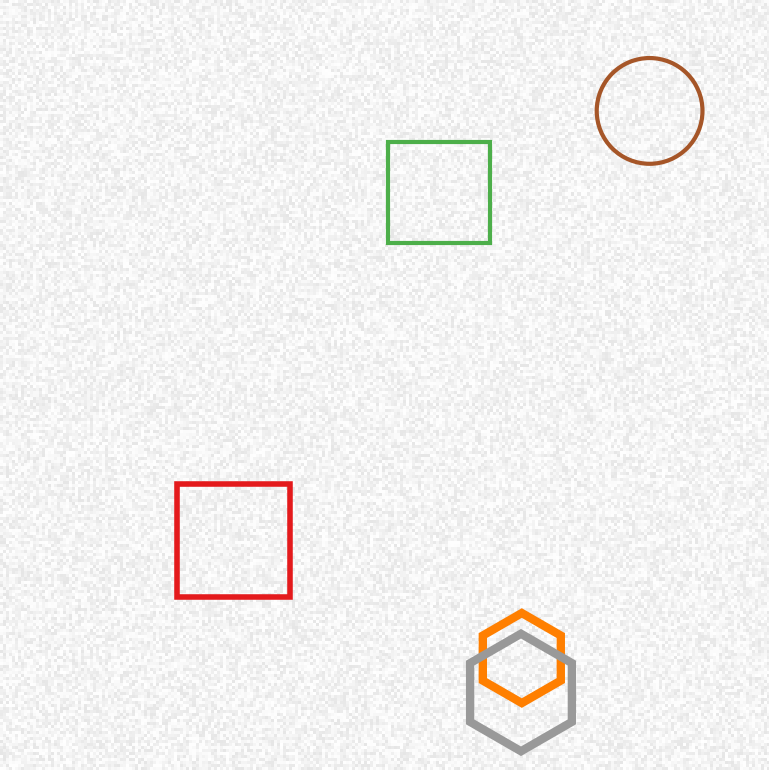[{"shape": "square", "thickness": 2, "radius": 0.37, "center": [0.303, 0.298]}, {"shape": "square", "thickness": 1.5, "radius": 0.33, "center": [0.57, 0.75]}, {"shape": "hexagon", "thickness": 3, "radius": 0.29, "center": [0.678, 0.145]}, {"shape": "circle", "thickness": 1.5, "radius": 0.34, "center": [0.844, 0.856]}, {"shape": "hexagon", "thickness": 3, "radius": 0.38, "center": [0.677, 0.101]}]